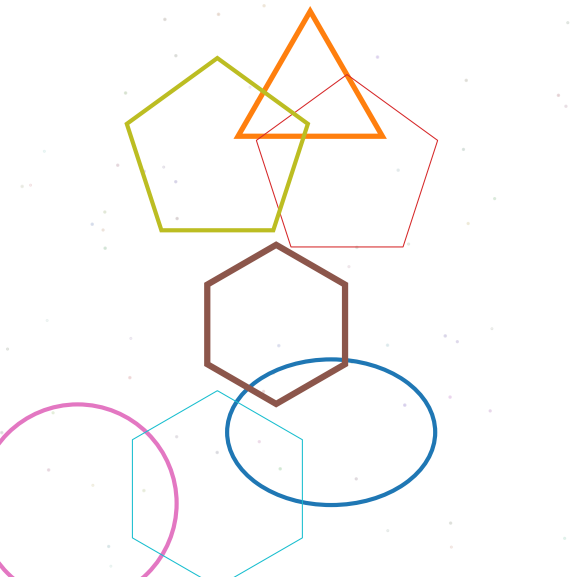[{"shape": "oval", "thickness": 2, "radius": 0.9, "center": [0.573, 0.251]}, {"shape": "triangle", "thickness": 2.5, "radius": 0.72, "center": [0.537, 0.835]}, {"shape": "pentagon", "thickness": 0.5, "radius": 0.83, "center": [0.601, 0.705]}, {"shape": "hexagon", "thickness": 3, "radius": 0.69, "center": [0.478, 0.437]}, {"shape": "circle", "thickness": 2, "radius": 0.86, "center": [0.134, 0.128]}, {"shape": "pentagon", "thickness": 2, "radius": 0.82, "center": [0.376, 0.734]}, {"shape": "hexagon", "thickness": 0.5, "radius": 0.85, "center": [0.376, 0.153]}]